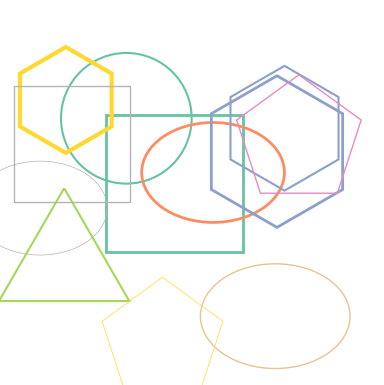[{"shape": "circle", "thickness": 1.5, "radius": 0.85, "center": [0.328, 0.693]}, {"shape": "square", "thickness": 2, "radius": 0.89, "center": [0.453, 0.524]}, {"shape": "oval", "thickness": 2, "radius": 0.93, "center": [0.553, 0.552]}, {"shape": "hexagon", "thickness": 1.5, "radius": 0.81, "center": [0.739, 0.667]}, {"shape": "hexagon", "thickness": 2, "radius": 0.98, "center": [0.719, 0.606]}, {"shape": "pentagon", "thickness": 1, "radius": 0.85, "center": [0.776, 0.636]}, {"shape": "triangle", "thickness": 1.5, "radius": 0.98, "center": [0.167, 0.316]}, {"shape": "hexagon", "thickness": 3, "radius": 0.69, "center": [0.171, 0.74]}, {"shape": "pentagon", "thickness": 0.5, "radius": 0.82, "center": [0.422, 0.115]}, {"shape": "oval", "thickness": 1, "radius": 0.97, "center": [0.715, 0.179]}, {"shape": "oval", "thickness": 0.5, "radius": 0.87, "center": [0.104, 0.459]}, {"shape": "square", "thickness": 1, "radius": 0.76, "center": [0.187, 0.626]}]